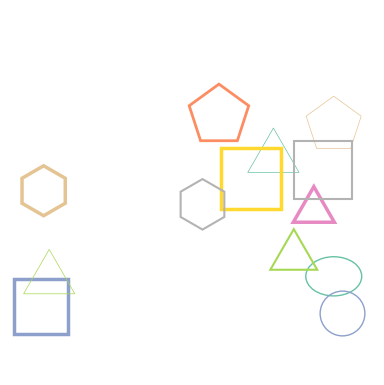[{"shape": "oval", "thickness": 1, "radius": 0.36, "center": [0.867, 0.282]}, {"shape": "triangle", "thickness": 0.5, "radius": 0.38, "center": [0.71, 0.591]}, {"shape": "pentagon", "thickness": 2, "radius": 0.41, "center": [0.569, 0.7]}, {"shape": "square", "thickness": 2.5, "radius": 0.35, "center": [0.107, 0.204]}, {"shape": "circle", "thickness": 1, "radius": 0.29, "center": [0.89, 0.186]}, {"shape": "triangle", "thickness": 2.5, "radius": 0.31, "center": [0.815, 0.454]}, {"shape": "triangle", "thickness": 0.5, "radius": 0.38, "center": [0.128, 0.275]}, {"shape": "triangle", "thickness": 1.5, "radius": 0.35, "center": [0.763, 0.335]}, {"shape": "square", "thickness": 2.5, "radius": 0.39, "center": [0.652, 0.537]}, {"shape": "pentagon", "thickness": 0.5, "radius": 0.38, "center": [0.867, 0.675]}, {"shape": "hexagon", "thickness": 2.5, "radius": 0.32, "center": [0.113, 0.505]}, {"shape": "square", "thickness": 1.5, "radius": 0.38, "center": [0.84, 0.557]}, {"shape": "hexagon", "thickness": 1.5, "radius": 0.33, "center": [0.526, 0.469]}]